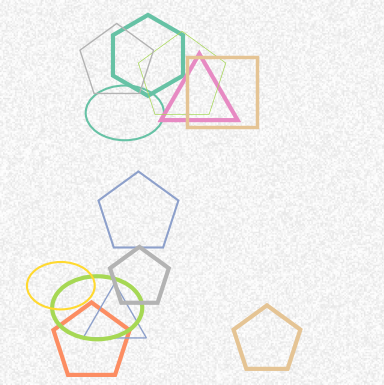[{"shape": "hexagon", "thickness": 3, "radius": 0.53, "center": [0.384, 0.856]}, {"shape": "oval", "thickness": 1.5, "radius": 0.51, "center": [0.324, 0.707]}, {"shape": "pentagon", "thickness": 3, "radius": 0.52, "center": [0.238, 0.11]}, {"shape": "triangle", "thickness": 1, "radius": 0.47, "center": [0.298, 0.17]}, {"shape": "pentagon", "thickness": 1.5, "radius": 0.55, "center": [0.36, 0.445]}, {"shape": "triangle", "thickness": 3, "radius": 0.57, "center": [0.518, 0.745]}, {"shape": "oval", "thickness": 3, "radius": 0.58, "center": [0.253, 0.201]}, {"shape": "pentagon", "thickness": 0.5, "radius": 0.6, "center": [0.473, 0.799]}, {"shape": "oval", "thickness": 1.5, "radius": 0.44, "center": [0.158, 0.258]}, {"shape": "pentagon", "thickness": 3, "radius": 0.46, "center": [0.693, 0.116]}, {"shape": "square", "thickness": 2.5, "radius": 0.46, "center": [0.577, 0.761]}, {"shape": "pentagon", "thickness": 3, "radius": 0.4, "center": [0.362, 0.279]}, {"shape": "pentagon", "thickness": 1, "radius": 0.5, "center": [0.303, 0.839]}]